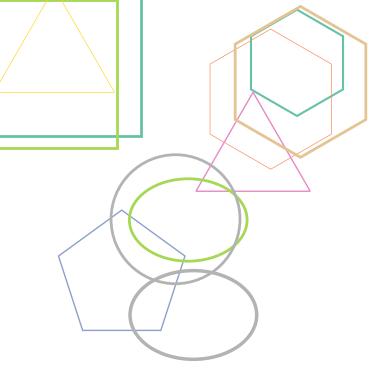[{"shape": "square", "thickness": 2, "radius": 0.98, "center": [0.171, 0.843]}, {"shape": "hexagon", "thickness": 1.5, "radius": 0.69, "center": [0.771, 0.837]}, {"shape": "hexagon", "thickness": 0.5, "radius": 0.91, "center": [0.703, 0.743]}, {"shape": "pentagon", "thickness": 1, "radius": 0.86, "center": [0.316, 0.282]}, {"shape": "triangle", "thickness": 1, "radius": 0.86, "center": [0.657, 0.589]}, {"shape": "square", "thickness": 2, "radius": 0.97, "center": [0.11, 0.808]}, {"shape": "oval", "thickness": 2, "radius": 0.76, "center": [0.489, 0.429]}, {"shape": "triangle", "thickness": 0.5, "radius": 0.9, "center": [0.141, 0.851]}, {"shape": "hexagon", "thickness": 2, "radius": 0.98, "center": [0.781, 0.787]}, {"shape": "circle", "thickness": 2, "radius": 0.84, "center": [0.456, 0.431]}, {"shape": "oval", "thickness": 2.5, "radius": 0.82, "center": [0.502, 0.182]}]